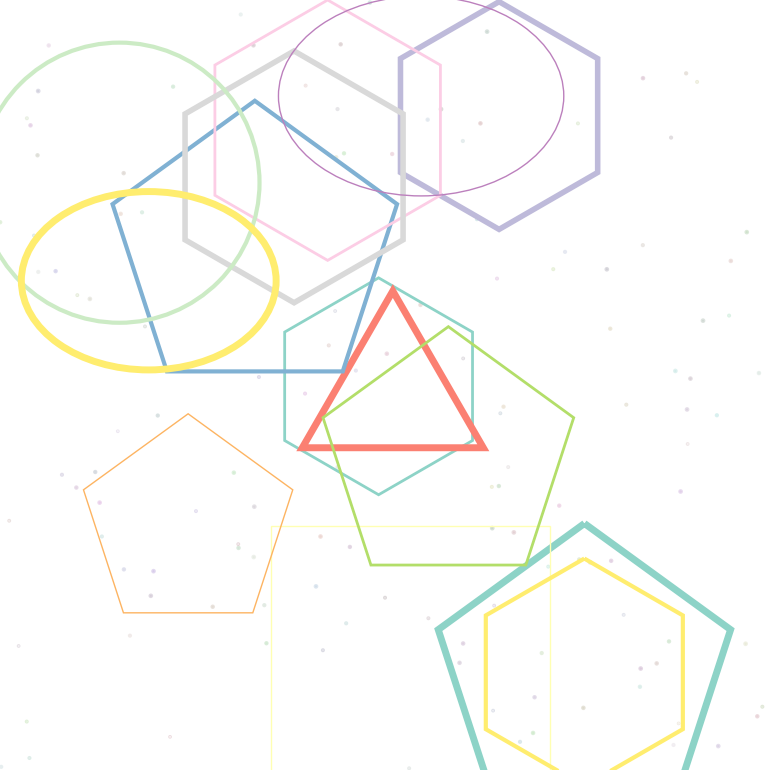[{"shape": "pentagon", "thickness": 2.5, "radius": 1.0, "center": [0.759, 0.121]}, {"shape": "hexagon", "thickness": 1, "radius": 0.7, "center": [0.492, 0.498]}, {"shape": "square", "thickness": 0.5, "radius": 0.91, "center": [0.533, 0.136]}, {"shape": "hexagon", "thickness": 2, "radius": 0.74, "center": [0.648, 0.85]}, {"shape": "triangle", "thickness": 2.5, "radius": 0.68, "center": [0.51, 0.486]}, {"shape": "pentagon", "thickness": 1.5, "radius": 0.97, "center": [0.331, 0.675]}, {"shape": "pentagon", "thickness": 0.5, "radius": 0.71, "center": [0.244, 0.32]}, {"shape": "pentagon", "thickness": 1, "radius": 0.86, "center": [0.582, 0.405]}, {"shape": "hexagon", "thickness": 1, "radius": 0.85, "center": [0.426, 0.831]}, {"shape": "hexagon", "thickness": 2, "radius": 0.82, "center": [0.382, 0.77]}, {"shape": "oval", "thickness": 0.5, "radius": 0.93, "center": [0.547, 0.875]}, {"shape": "circle", "thickness": 1.5, "radius": 0.91, "center": [0.155, 0.763]}, {"shape": "oval", "thickness": 2.5, "radius": 0.83, "center": [0.193, 0.635]}, {"shape": "hexagon", "thickness": 1.5, "radius": 0.74, "center": [0.759, 0.127]}]